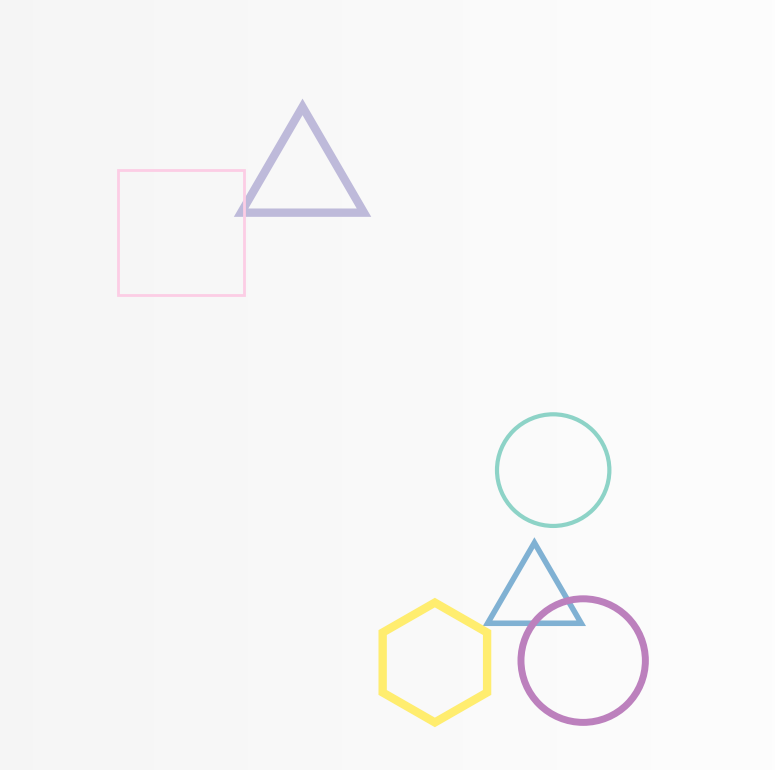[{"shape": "circle", "thickness": 1.5, "radius": 0.36, "center": [0.714, 0.389]}, {"shape": "triangle", "thickness": 3, "radius": 0.46, "center": [0.39, 0.77]}, {"shape": "triangle", "thickness": 2, "radius": 0.35, "center": [0.69, 0.225]}, {"shape": "square", "thickness": 1, "radius": 0.41, "center": [0.233, 0.697]}, {"shape": "circle", "thickness": 2.5, "radius": 0.4, "center": [0.752, 0.142]}, {"shape": "hexagon", "thickness": 3, "radius": 0.39, "center": [0.561, 0.14]}]